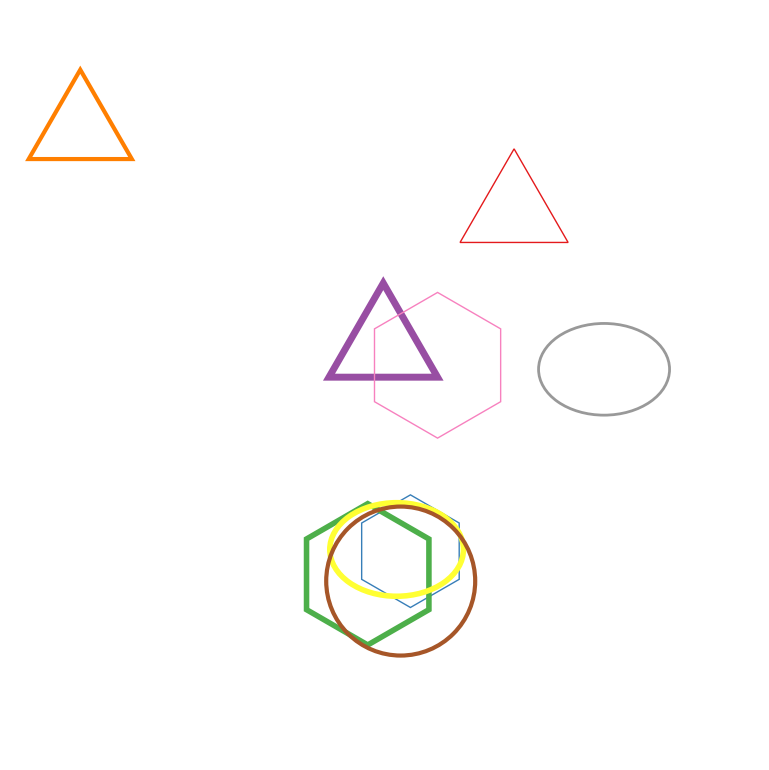[{"shape": "triangle", "thickness": 0.5, "radius": 0.41, "center": [0.668, 0.726]}, {"shape": "hexagon", "thickness": 0.5, "radius": 0.37, "center": [0.533, 0.284]}, {"shape": "hexagon", "thickness": 2, "radius": 0.46, "center": [0.478, 0.254]}, {"shape": "triangle", "thickness": 2.5, "radius": 0.41, "center": [0.498, 0.551]}, {"shape": "triangle", "thickness": 1.5, "radius": 0.39, "center": [0.104, 0.832]}, {"shape": "oval", "thickness": 2, "radius": 0.43, "center": [0.515, 0.286]}, {"shape": "circle", "thickness": 1.5, "radius": 0.48, "center": [0.52, 0.245]}, {"shape": "hexagon", "thickness": 0.5, "radius": 0.47, "center": [0.568, 0.526]}, {"shape": "oval", "thickness": 1, "radius": 0.43, "center": [0.784, 0.52]}]